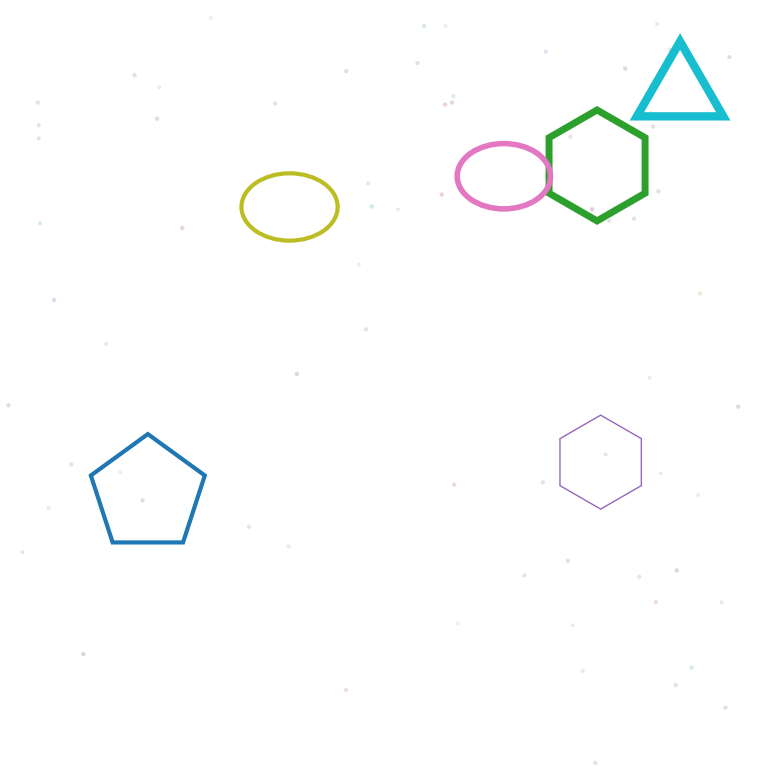[{"shape": "pentagon", "thickness": 1.5, "radius": 0.39, "center": [0.192, 0.358]}, {"shape": "hexagon", "thickness": 2.5, "radius": 0.36, "center": [0.775, 0.785]}, {"shape": "hexagon", "thickness": 0.5, "radius": 0.31, "center": [0.78, 0.4]}, {"shape": "oval", "thickness": 2, "radius": 0.3, "center": [0.654, 0.771]}, {"shape": "oval", "thickness": 1.5, "radius": 0.31, "center": [0.376, 0.731]}, {"shape": "triangle", "thickness": 3, "radius": 0.32, "center": [0.883, 0.881]}]